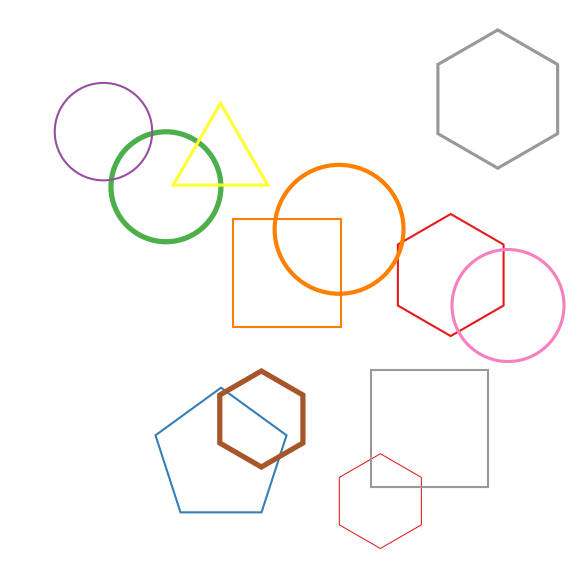[{"shape": "hexagon", "thickness": 0.5, "radius": 0.41, "center": [0.659, 0.131]}, {"shape": "hexagon", "thickness": 1, "radius": 0.53, "center": [0.78, 0.523]}, {"shape": "pentagon", "thickness": 1, "radius": 0.6, "center": [0.383, 0.208]}, {"shape": "circle", "thickness": 2.5, "radius": 0.48, "center": [0.287, 0.676]}, {"shape": "circle", "thickness": 1, "radius": 0.42, "center": [0.179, 0.771]}, {"shape": "square", "thickness": 1, "radius": 0.47, "center": [0.497, 0.527]}, {"shape": "circle", "thickness": 2, "radius": 0.56, "center": [0.587, 0.602]}, {"shape": "triangle", "thickness": 1.5, "radius": 0.47, "center": [0.382, 0.726]}, {"shape": "hexagon", "thickness": 2.5, "radius": 0.42, "center": [0.453, 0.274]}, {"shape": "circle", "thickness": 1.5, "radius": 0.48, "center": [0.88, 0.47]}, {"shape": "square", "thickness": 1, "radius": 0.51, "center": [0.744, 0.257]}, {"shape": "hexagon", "thickness": 1.5, "radius": 0.6, "center": [0.862, 0.828]}]